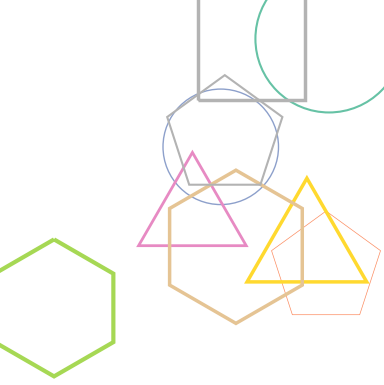[{"shape": "circle", "thickness": 1.5, "radius": 0.96, "center": [0.855, 0.899]}, {"shape": "pentagon", "thickness": 0.5, "radius": 0.74, "center": [0.847, 0.303]}, {"shape": "circle", "thickness": 1, "radius": 0.75, "center": [0.573, 0.619]}, {"shape": "triangle", "thickness": 2, "radius": 0.81, "center": [0.5, 0.443]}, {"shape": "hexagon", "thickness": 3, "radius": 0.89, "center": [0.14, 0.2]}, {"shape": "triangle", "thickness": 2.5, "radius": 0.9, "center": [0.797, 0.358]}, {"shape": "hexagon", "thickness": 2.5, "radius": 0.99, "center": [0.613, 0.359]}, {"shape": "pentagon", "thickness": 1.5, "radius": 0.79, "center": [0.584, 0.647]}, {"shape": "square", "thickness": 2.5, "radius": 0.69, "center": [0.653, 0.88]}]